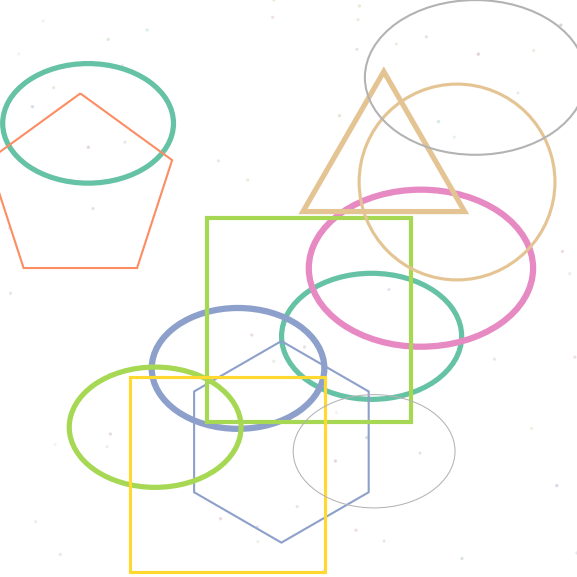[{"shape": "oval", "thickness": 2.5, "radius": 0.74, "center": [0.153, 0.786]}, {"shape": "oval", "thickness": 2.5, "radius": 0.78, "center": [0.643, 0.417]}, {"shape": "pentagon", "thickness": 1, "radius": 0.84, "center": [0.139, 0.67]}, {"shape": "hexagon", "thickness": 1, "radius": 0.87, "center": [0.487, 0.234]}, {"shape": "oval", "thickness": 3, "radius": 0.75, "center": [0.412, 0.361]}, {"shape": "oval", "thickness": 3, "radius": 0.97, "center": [0.729, 0.535]}, {"shape": "oval", "thickness": 2.5, "radius": 0.74, "center": [0.269, 0.259]}, {"shape": "square", "thickness": 2, "radius": 0.88, "center": [0.535, 0.445]}, {"shape": "square", "thickness": 1.5, "radius": 0.85, "center": [0.394, 0.177]}, {"shape": "triangle", "thickness": 2.5, "radius": 0.81, "center": [0.665, 0.714]}, {"shape": "circle", "thickness": 1.5, "radius": 0.85, "center": [0.791, 0.684]}, {"shape": "oval", "thickness": 1, "radius": 0.96, "center": [0.823, 0.865]}, {"shape": "oval", "thickness": 0.5, "radius": 0.7, "center": [0.648, 0.218]}]